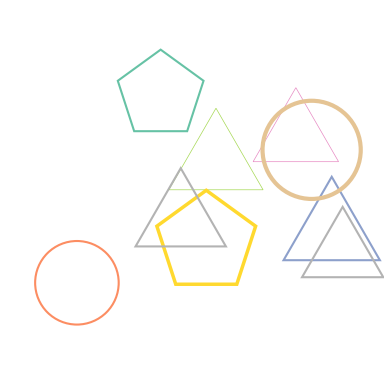[{"shape": "pentagon", "thickness": 1.5, "radius": 0.59, "center": [0.417, 0.754]}, {"shape": "circle", "thickness": 1.5, "radius": 0.54, "center": [0.2, 0.265]}, {"shape": "triangle", "thickness": 1.5, "radius": 0.72, "center": [0.862, 0.396]}, {"shape": "triangle", "thickness": 0.5, "radius": 0.64, "center": [0.768, 0.644]}, {"shape": "triangle", "thickness": 0.5, "radius": 0.71, "center": [0.561, 0.578]}, {"shape": "pentagon", "thickness": 2.5, "radius": 0.67, "center": [0.536, 0.371]}, {"shape": "circle", "thickness": 3, "radius": 0.64, "center": [0.809, 0.611]}, {"shape": "triangle", "thickness": 1.5, "radius": 0.61, "center": [0.89, 0.341]}, {"shape": "triangle", "thickness": 1.5, "radius": 0.68, "center": [0.469, 0.428]}]